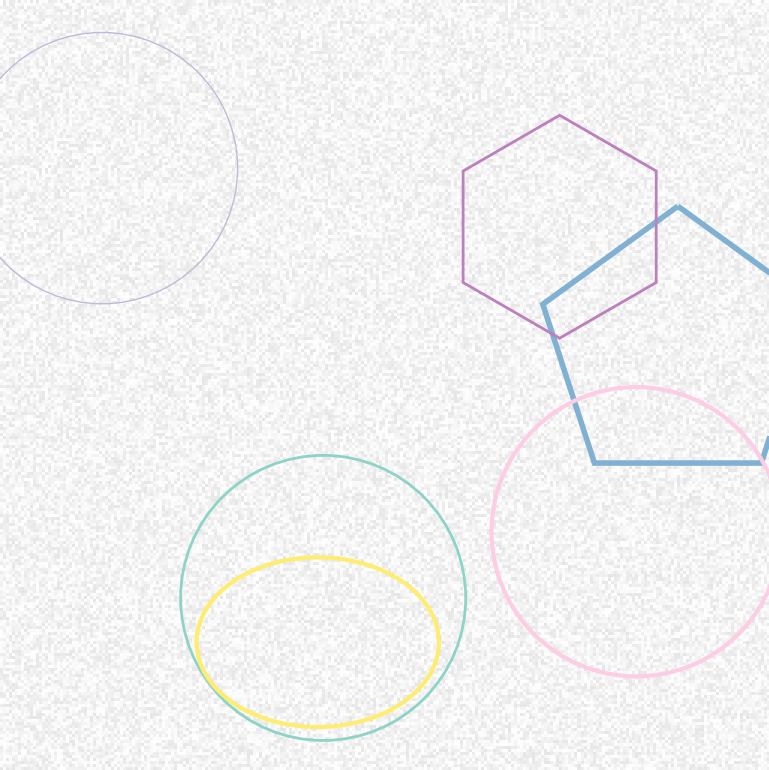[{"shape": "circle", "thickness": 1, "radius": 0.93, "center": [0.42, 0.223]}, {"shape": "circle", "thickness": 0.5, "radius": 0.88, "center": [0.132, 0.782]}, {"shape": "pentagon", "thickness": 2, "radius": 0.92, "center": [0.88, 0.548]}, {"shape": "circle", "thickness": 1.5, "radius": 0.94, "center": [0.826, 0.309]}, {"shape": "hexagon", "thickness": 1, "radius": 0.72, "center": [0.727, 0.706]}, {"shape": "oval", "thickness": 1.5, "radius": 0.79, "center": [0.413, 0.166]}]